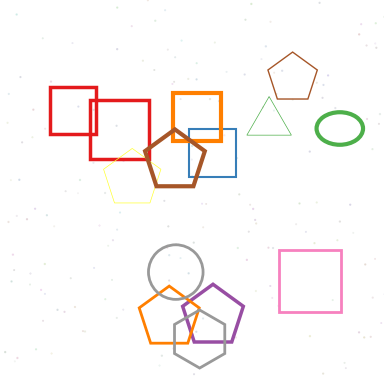[{"shape": "square", "thickness": 2.5, "radius": 0.38, "center": [0.311, 0.663]}, {"shape": "square", "thickness": 2.5, "radius": 0.3, "center": [0.189, 0.713]}, {"shape": "square", "thickness": 1.5, "radius": 0.31, "center": [0.551, 0.603]}, {"shape": "triangle", "thickness": 0.5, "radius": 0.33, "center": [0.699, 0.682]}, {"shape": "oval", "thickness": 3, "radius": 0.3, "center": [0.883, 0.666]}, {"shape": "pentagon", "thickness": 2.5, "radius": 0.41, "center": [0.553, 0.179]}, {"shape": "square", "thickness": 3, "radius": 0.31, "center": [0.511, 0.696]}, {"shape": "pentagon", "thickness": 2, "radius": 0.41, "center": [0.44, 0.175]}, {"shape": "pentagon", "thickness": 0.5, "radius": 0.39, "center": [0.343, 0.536]}, {"shape": "pentagon", "thickness": 1, "radius": 0.34, "center": [0.76, 0.797]}, {"shape": "pentagon", "thickness": 3, "radius": 0.41, "center": [0.454, 0.582]}, {"shape": "square", "thickness": 2, "radius": 0.4, "center": [0.805, 0.27]}, {"shape": "circle", "thickness": 2, "radius": 0.35, "center": [0.457, 0.293]}, {"shape": "hexagon", "thickness": 2, "radius": 0.38, "center": [0.519, 0.119]}]